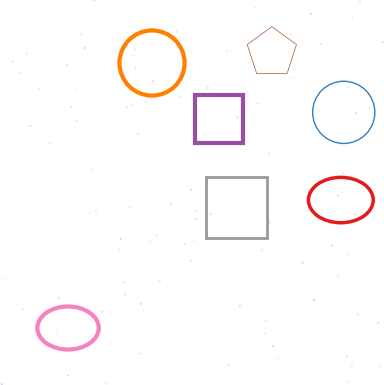[{"shape": "oval", "thickness": 2.5, "radius": 0.42, "center": [0.885, 0.48]}, {"shape": "circle", "thickness": 1, "radius": 0.4, "center": [0.893, 0.708]}, {"shape": "square", "thickness": 3, "radius": 0.31, "center": [0.569, 0.691]}, {"shape": "circle", "thickness": 3, "radius": 0.42, "center": [0.395, 0.836]}, {"shape": "pentagon", "thickness": 0.5, "radius": 0.34, "center": [0.706, 0.863]}, {"shape": "oval", "thickness": 3, "radius": 0.4, "center": [0.177, 0.148]}, {"shape": "square", "thickness": 2, "radius": 0.4, "center": [0.615, 0.461]}]